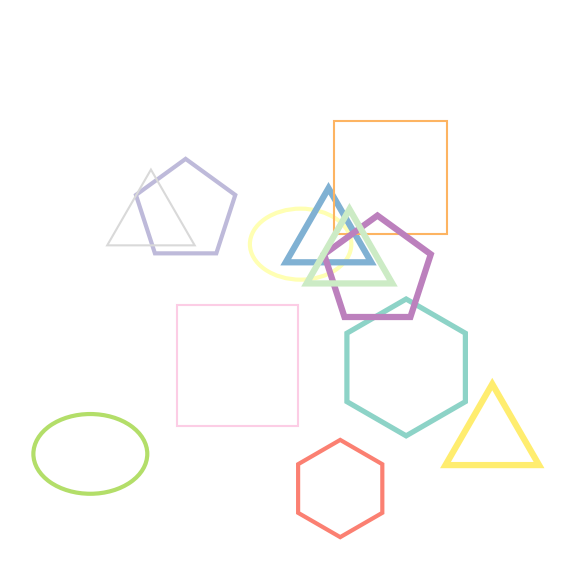[{"shape": "hexagon", "thickness": 2.5, "radius": 0.59, "center": [0.703, 0.363]}, {"shape": "oval", "thickness": 2, "radius": 0.44, "center": [0.521, 0.576]}, {"shape": "pentagon", "thickness": 2, "radius": 0.45, "center": [0.321, 0.634]}, {"shape": "hexagon", "thickness": 2, "radius": 0.42, "center": [0.589, 0.153]}, {"shape": "triangle", "thickness": 3, "radius": 0.43, "center": [0.569, 0.588]}, {"shape": "square", "thickness": 1, "radius": 0.49, "center": [0.677, 0.691]}, {"shape": "oval", "thickness": 2, "radius": 0.49, "center": [0.156, 0.213]}, {"shape": "square", "thickness": 1, "radius": 0.53, "center": [0.412, 0.366]}, {"shape": "triangle", "thickness": 1, "radius": 0.44, "center": [0.261, 0.618]}, {"shape": "pentagon", "thickness": 3, "radius": 0.49, "center": [0.654, 0.529]}, {"shape": "triangle", "thickness": 3, "radius": 0.43, "center": [0.605, 0.551]}, {"shape": "triangle", "thickness": 3, "radius": 0.47, "center": [0.852, 0.241]}]